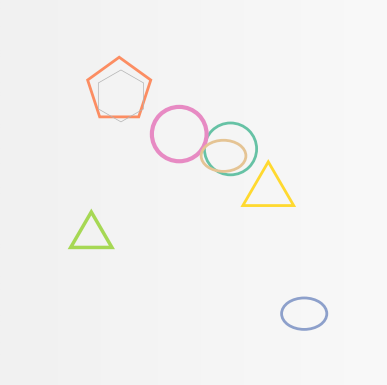[{"shape": "circle", "thickness": 2, "radius": 0.34, "center": [0.595, 0.613]}, {"shape": "pentagon", "thickness": 2, "radius": 0.43, "center": [0.308, 0.766]}, {"shape": "oval", "thickness": 2, "radius": 0.29, "center": [0.785, 0.185]}, {"shape": "circle", "thickness": 3, "radius": 0.35, "center": [0.463, 0.652]}, {"shape": "triangle", "thickness": 2.5, "radius": 0.31, "center": [0.236, 0.388]}, {"shape": "triangle", "thickness": 2, "radius": 0.38, "center": [0.692, 0.504]}, {"shape": "oval", "thickness": 2, "radius": 0.29, "center": [0.577, 0.595]}, {"shape": "hexagon", "thickness": 0.5, "radius": 0.34, "center": [0.312, 0.751]}]